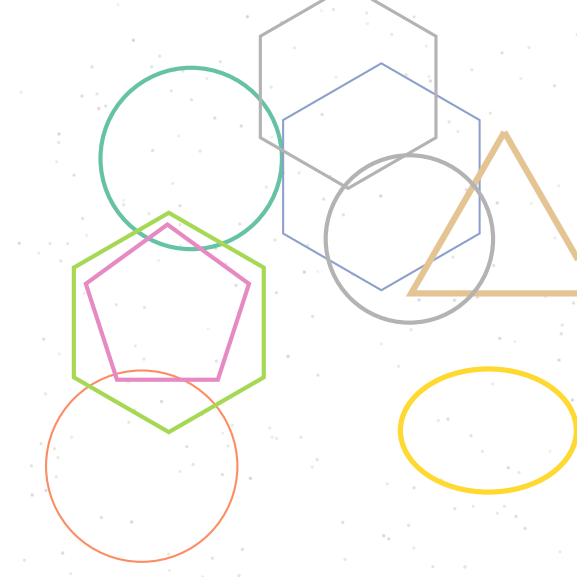[{"shape": "circle", "thickness": 2, "radius": 0.79, "center": [0.331, 0.725]}, {"shape": "circle", "thickness": 1, "radius": 0.83, "center": [0.245, 0.192]}, {"shape": "hexagon", "thickness": 1, "radius": 0.98, "center": [0.66, 0.693]}, {"shape": "pentagon", "thickness": 2, "radius": 0.74, "center": [0.29, 0.462]}, {"shape": "hexagon", "thickness": 2, "radius": 0.95, "center": [0.292, 0.441]}, {"shape": "oval", "thickness": 2.5, "radius": 0.76, "center": [0.846, 0.254]}, {"shape": "triangle", "thickness": 3, "radius": 0.93, "center": [0.873, 0.584]}, {"shape": "hexagon", "thickness": 1.5, "radius": 0.88, "center": [0.603, 0.849]}, {"shape": "circle", "thickness": 2, "radius": 0.72, "center": [0.709, 0.585]}]